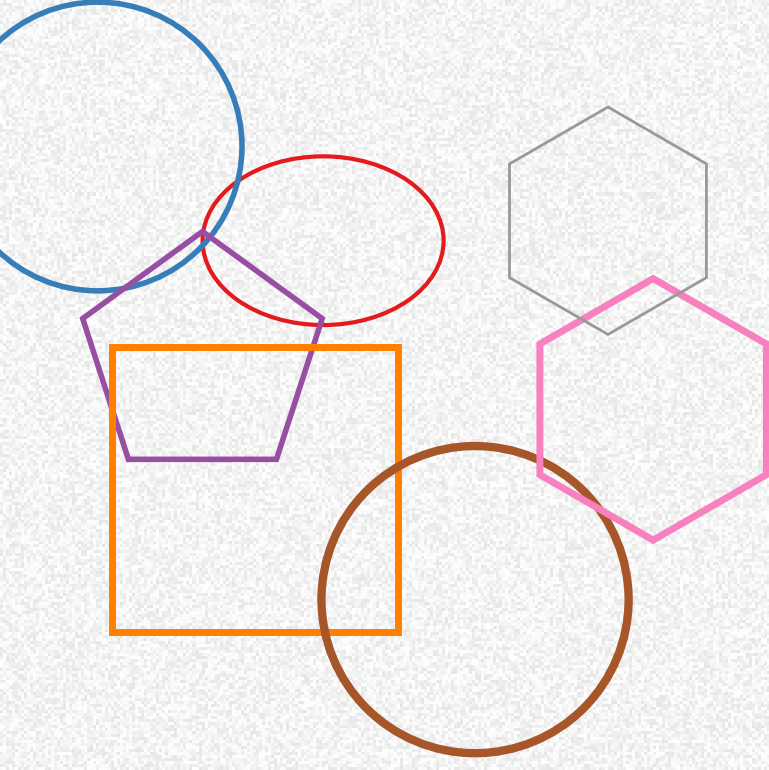[{"shape": "oval", "thickness": 1.5, "radius": 0.78, "center": [0.42, 0.687]}, {"shape": "circle", "thickness": 2, "radius": 0.94, "center": [0.127, 0.81]}, {"shape": "pentagon", "thickness": 2, "radius": 0.82, "center": [0.263, 0.536]}, {"shape": "square", "thickness": 2.5, "radius": 0.93, "center": [0.331, 0.364]}, {"shape": "circle", "thickness": 3, "radius": 1.0, "center": [0.617, 0.221]}, {"shape": "hexagon", "thickness": 2.5, "radius": 0.85, "center": [0.848, 0.468]}, {"shape": "hexagon", "thickness": 1, "radius": 0.74, "center": [0.79, 0.713]}]